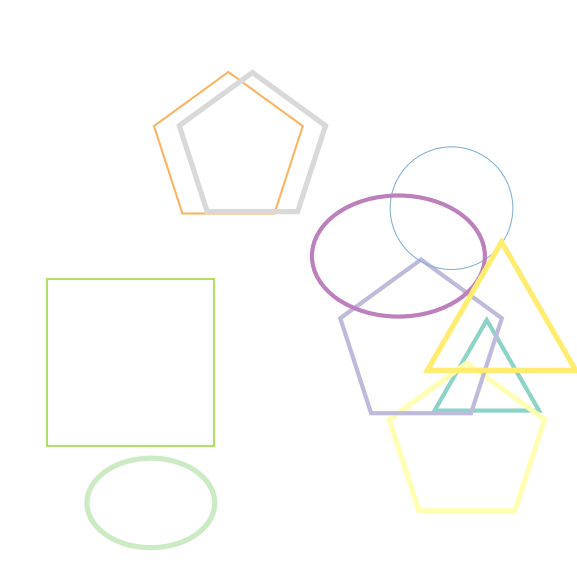[{"shape": "triangle", "thickness": 2, "radius": 0.52, "center": [0.843, 0.34]}, {"shape": "pentagon", "thickness": 2.5, "radius": 0.71, "center": [0.808, 0.229]}, {"shape": "pentagon", "thickness": 2, "radius": 0.74, "center": [0.729, 0.403]}, {"shape": "circle", "thickness": 0.5, "radius": 0.53, "center": [0.782, 0.639]}, {"shape": "pentagon", "thickness": 1, "radius": 0.68, "center": [0.395, 0.739]}, {"shape": "square", "thickness": 1, "radius": 0.72, "center": [0.226, 0.372]}, {"shape": "pentagon", "thickness": 2.5, "radius": 0.67, "center": [0.437, 0.74]}, {"shape": "oval", "thickness": 2, "radius": 0.75, "center": [0.69, 0.556]}, {"shape": "oval", "thickness": 2.5, "radius": 0.55, "center": [0.261, 0.128]}, {"shape": "triangle", "thickness": 2.5, "radius": 0.74, "center": [0.868, 0.432]}]